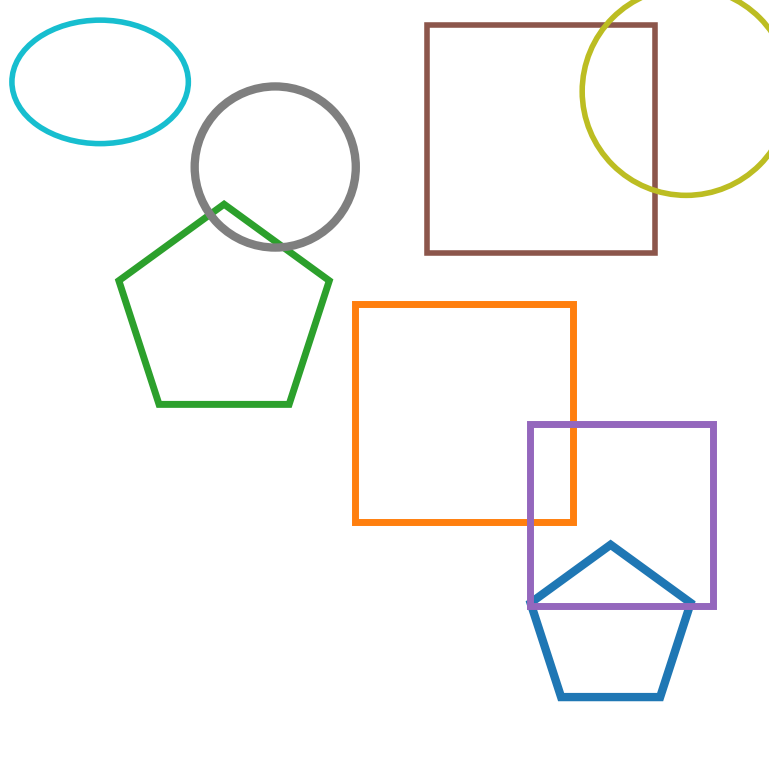[{"shape": "pentagon", "thickness": 3, "radius": 0.55, "center": [0.793, 0.183]}, {"shape": "square", "thickness": 2.5, "radius": 0.71, "center": [0.603, 0.463]}, {"shape": "pentagon", "thickness": 2.5, "radius": 0.72, "center": [0.291, 0.591]}, {"shape": "square", "thickness": 2.5, "radius": 0.59, "center": [0.807, 0.331]}, {"shape": "square", "thickness": 2, "radius": 0.74, "center": [0.703, 0.82]}, {"shape": "circle", "thickness": 3, "radius": 0.52, "center": [0.357, 0.783]}, {"shape": "circle", "thickness": 2, "radius": 0.68, "center": [0.891, 0.881]}, {"shape": "oval", "thickness": 2, "radius": 0.57, "center": [0.13, 0.894]}]